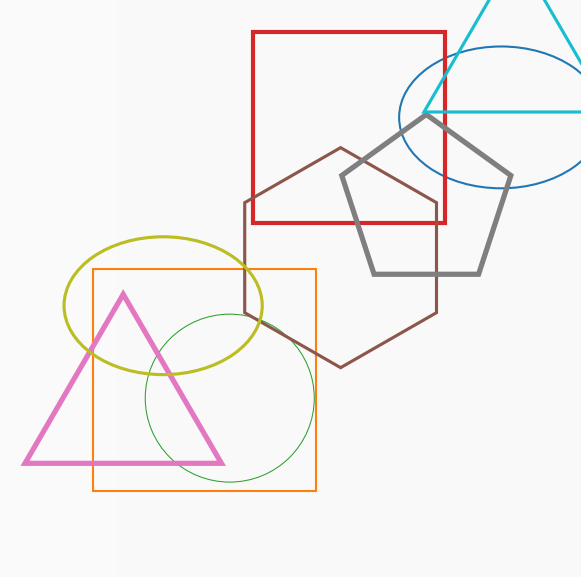[{"shape": "oval", "thickness": 1, "radius": 0.88, "center": [0.862, 0.796]}, {"shape": "square", "thickness": 1, "radius": 0.96, "center": [0.352, 0.342]}, {"shape": "circle", "thickness": 0.5, "radius": 0.73, "center": [0.395, 0.31]}, {"shape": "square", "thickness": 2, "radius": 0.83, "center": [0.6, 0.779]}, {"shape": "hexagon", "thickness": 1.5, "radius": 0.95, "center": [0.586, 0.553]}, {"shape": "triangle", "thickness": 2.5, "radius": 0.98, "center": [0.212, 0.294]}, {"shape": "pentagon", "thickness": 2.5, "radius": 0.76, "center": [0.733, 0.648]}, {"shape": "oval", "thickness": 1.5, "radius": 0.85, "center": [0.281, 0.47]}, {"shape": "triangle", "thickness": 1.5, "radius": 0.92, "center": [0.889, 0.897]}]